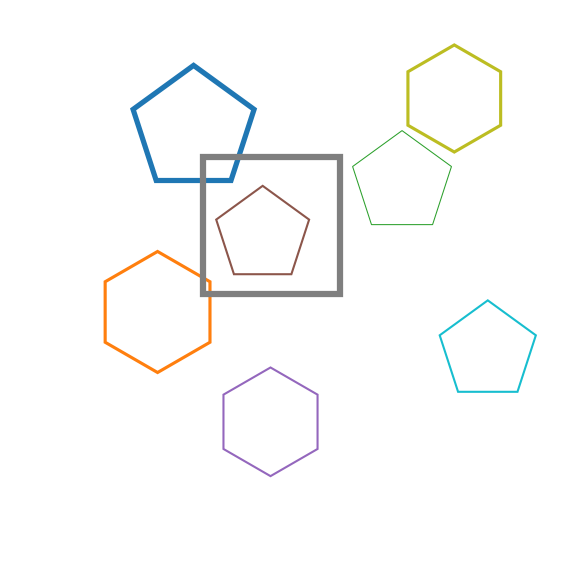[{"shape": "pentagon", "thickness": 2.5, "radius": 0.55, "center": [0.335, 0.776]}, {"shape": "hexagon", "thickness": 1.5, "radius": 0.52, "center": [0.273, 0.459]}, {"shape": "pentagon", "thickness": 0.5, "radius": 0.45, "center": [0.696, 0.683]}, {"shape": "hexagon", "thickness": 1, "radius": 0.47, "center": [0.468, 0.269]}, {"shape": "pentagon", "thickness": 1, "radius": 0.42, "center": [0.455, 0.593]}, {"shape": "square", "thickness": 3, "radius": 0.59, "center": [0.47, 0.609]}, {"shape": "hexagon", "thickness": 1.5, "radius": 0.46, "center": [0.787, 0.829]}, {"shape": "pentagon", "thickness": 1, "radius": 0.44, "center": [0.845, 0.391]}]